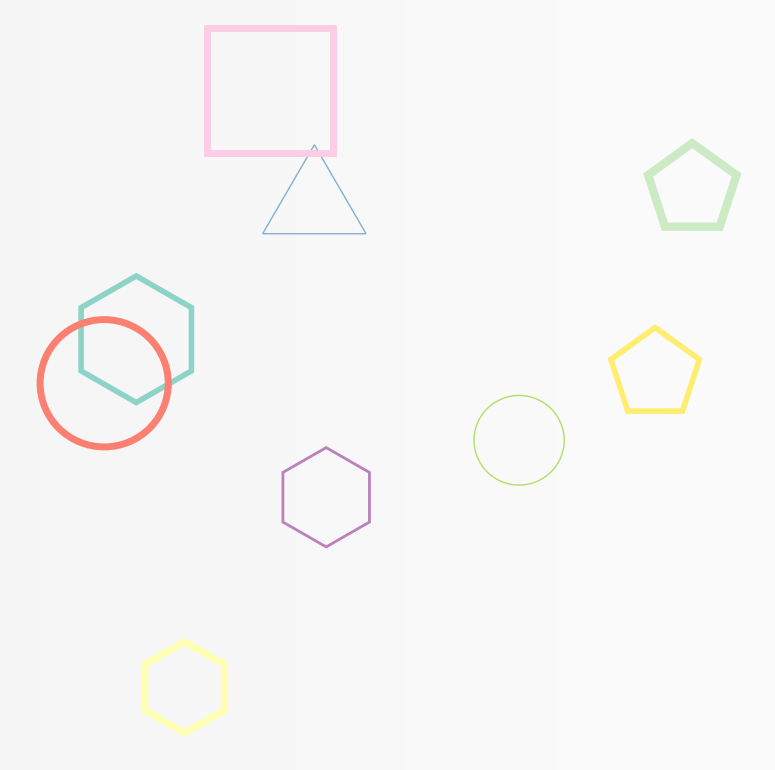[{"shape": "hexagon", "thickness": 2, "radius": 0.41, "center": [0.176, 0.559]}, {"shape": "hexagon", "thickness": 2.5, "radius": 0.3, "center": [0.238, 0.107]}, {"shape": "circle", "thickness": 2.5, "radius": 0.41, "center": [0.134, 0.502]}, {"shape": "triangle", "thickness": 0.5, "radius": 0.39, "center": [0.406, 0.735]}, {"shape": "circle", "thickness": 0.5, "radius": 0.29, "center": [0.67, 0.428]}, {"shape": "square", "thickness": 2.5, "radius": 0.41, "center": [0.349, 0.883]}, {"shape": "hexagon", "thickness": 1, "radius": 0.32, "center": [0.421, 0.354]}, {"shape": "pentagon", "thickness": 3, "radius": 0.3, "center": [0.893, 0.754]}, {"shape": "pentagon", "thickness": 2, "radius": 0.3, "center": [0.845, 0.515]}]